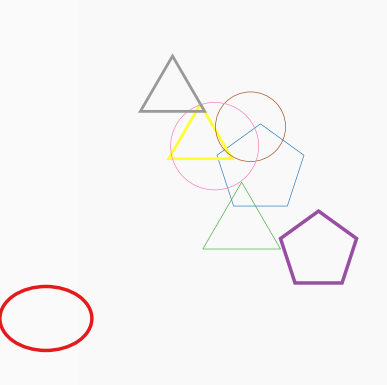[{"shape": "oval", "thickness": 2.5, "radius": 0.59, "center": [0.118, 0.173]}, {"shape": "pentagon", "thickness": 0.5, "radius": 0.59, "center": [0.672, 0.56]}, {"shape": "triangle", "thickness": 0.5, "radius": 0.58, "center": [0.624, 0.411]}, {"shape": "pentagon", "thickness": 2.5, "radius": 0.52, "center": [0.822, 0.349]}, {"shape": "triangle", "thickness": 2, "radius": 0.47, "center": [0.517, 0.635]}, {"shape": "circle", "thickness": 0.5, "radius": 0.45, "center": [0.647, 0.671]}, {"shape": "circle", "thickness": 0.5, "radius": 0.57, "center": [0.554, 0.62]}, {"shape": "triangle", "thickness": 2, "radius": 0.48, "center": [0.445, 0.759]}]